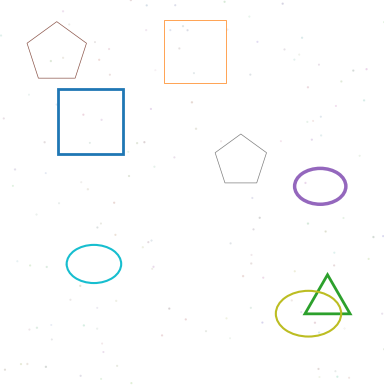[{"shape": "square", "thickness": 2, "radius": 0.42, "center": [0.235, 0.685]}, {"shape": "square", "thickness": 0.5, "radius": 0.41, "center": [0.507, 0.866]}, {"shape": "triangle", "thickness": 2, "radius": 0.34, "center": [0.851, 0.219]}, {"shape": "oval", "thickness": 2.5, "radius": 0.33, "center": [0.832, 0.516]}, {"shape": "pentagon", "thickness": 0.5, "radius": 0.41, "center": [0.147, 0.863]}, {"shape": "pentagon", "thickness": 0.5, "radius": 0.35, "center": [0.626, 0.582]}, {"shape": "oval", "thickness": 1.5, "radius": 0.42, "center": [0.801, 0.185]}, {"shape": "oval", "thickness": 1.5, "radius": 0.35, "center": [0.244, 0.314]}]